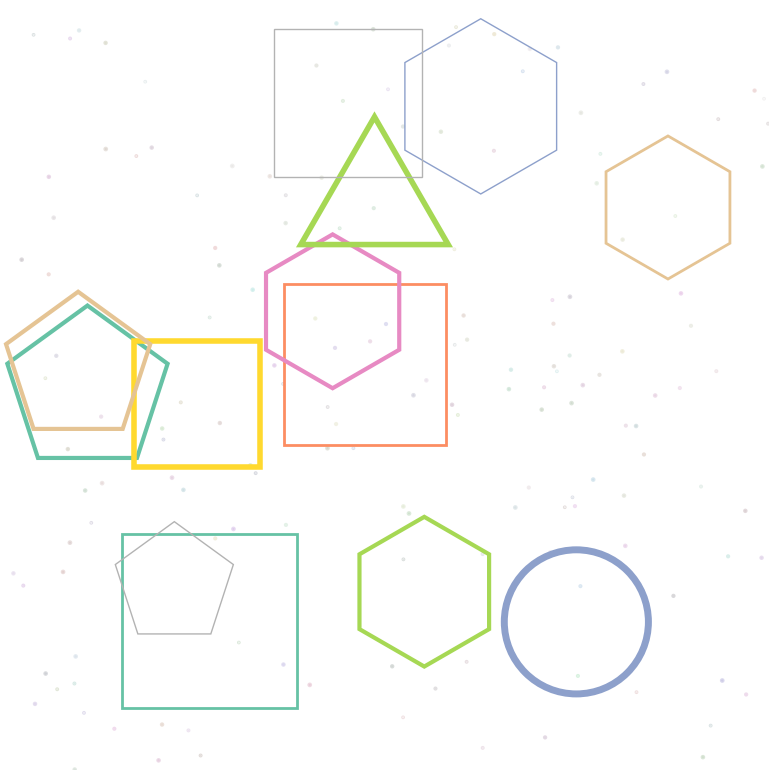[{"shape": "square", "thickness": 1, "radius": 0.57, "center": [0.272, 0.193]}, {"shape": "pentagon", "thickness": 1.5, "radius": 0.55, "center": [0.114, 0.494]}, {"shape": "square", "thickness": 1, "radius": 0.52, "center": [0.474, 0.527]}, {"shape": "hexagon", "thickness": 0.5, "radius": 0.57, "center": [0.624, 0.862]}, {"shape": "circle", "thickness": 2.5, "radius": 0.47, "center": [0.749, 0.192]}, {"shape": "hexagon", "thickness": 1.5, "radius": 0.5, "center": [0.432, 0.596]}, {"shape": "triangle", "thickness": 2, "radius": 0.55, "center": [0.486, 0.738]}, {"shape": "hexagon", "thickness": 1.5, "radius": 0.49, "center": [0.551, 0.232]}, {"shape": "square", "thickness": 2, "radius": 0.41, "center": [0.256, 0.475]}, {"shape": "hexagon", "thickness": 1, "radius": 0.46, "center": [0.868, 0.731]}, {"shape": "pentagon", "thickness": 1.5, "radius": 0.49, "center": [0.101, 0.523]}, {"shape": "pentagon", "thickness": 0.5, "radius": 0.4, "center": [0.226, 0.242]}, {"shape": "square", "thickness": 0.5, "radius": 0.48, "center": [0.452, 0.866]}]